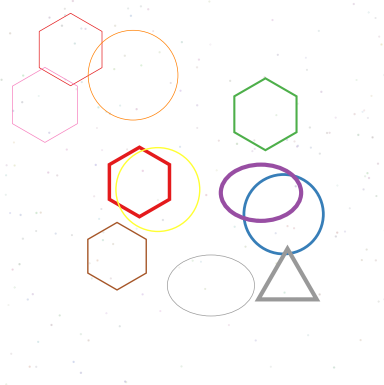[{"shape": "hexagon", "thickness": 0.5, "radius": 0.47, "center": [0.183, 0.871]}, {"shape": "hexagon", "thickness": 2.5, "radius": 0.45, "center": [0.362, 0.527]}, {"shape": "circle", "thickness": 2, "radius": 0.52, "center": [0.737, 0.444]}, {"shape": "hexagon", "thickness": 1.5, "radius": 0.47, "center": [0.689, 0.703]}, {"shape": "oval", "thickness": 3, "radius": 0.52, "center": [0.678, 0.499]}, {"shape": "circle", "thickness": 0.5, "radius": 0.58, "center": [0.346, 0.805]}, {"shape": "circle", "thickness": 1, "radius": 0.54, "center": [0.41, 0.508]}, {"shape": "hexagon", "thickness": 1, "radius": 0.44, "center": [0.304, 0.335]}, {"shape": "hexagon", "thickness": 0.5, "radius": 0.49, "center": [0.117, 0.728]}, {"shape": "oval", "thickness": 0.5, "radius": 0.57, "center": [0.548, 0.258]}, {"shape": "triangle", "thickness": 3, "radius": 0.44, "center": [0.747, 0.266]}]